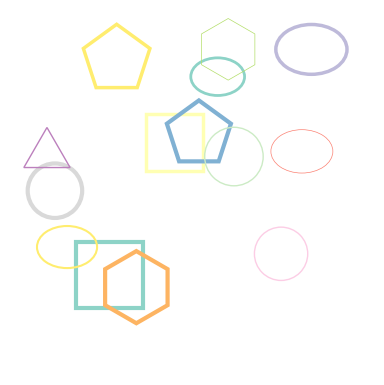[{"shape": "oval", "thickness": 2, "radius": 0.35, "center": [0.565, 0.801]}, {"shape": "square", "thickness": 3, "radius": 0.43, "center": [0.284, 0.286]}, {"shape": "square", "thickness": 2.5, "radius": 0.37, "center": [0.454, 0.629]}, {"shape": "oval", "thickness": 2.5, "radius": 0.46, "center": [0.809, 0.872]}, {"shape": "oval", "thickness": 0.5, "radius": 0.4, "center": [0.784, 0.607]}, {"shape": "pentagon", "thickness": 3, "radius": 0.44, "center": [0.517, 0.652]}, {"shape": "hexagon", "thickness": 3, "radius": 0.47, "center": [0.354, 0.254]}, {"shape": "hexagon", "thickness": 0.5, "radius": 0.4, "center": [0.593, 0.872]}, {"shape": "circle", "thickness": 1, "radius": 0.35, "center": [0.73, 0.341]}, {"shape": "circle", "thickness": 3, "radius": 0.35, "center": [0.143, 0.505]}, {"shape": "triangle", "thickness": 1, "radius": 0.35, "center": [0.122, 0.6]}, {"shape": "circle", "thickness": 1, "radius": 0.38, "center": [0.608, 0.593]}, {"shape": "oval", "thickness": 1.5, "radius": 0.39, "center": [0.174, 0.358]}, {"shape": "pentagon", "thickness": 2.5, "radius": 0.45, "center": [0.303, 0.846]}]